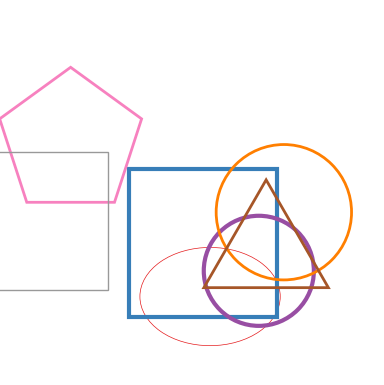[{"shape": "oval", "thickness": 0.5, "radius": 0.91, "center": [0.546, 0.23]}, {"shape": "square", "thickness": 3, "radius": 0.96, "center": [0.527, 0.369]}, {"shape": "circle", "thickness": 3, "radius": 0.71, "center": [0.672, 0.297]}, {"shape": "circle", "thickness": 2, "radius": 0.88, "center": [0.737, 0.449]}, {"shape": "triangle", "thickness": 2, "radius": 0.93, "center": [0.691, 0.346]}, {"shape": "pentagon", "thickness": 2, "radius": 0.97, "center": [0.183, 0.631]}, {"shape": "square", "thickness": 1, "radius": 0.9, "center": [0.101, 0.425]}]